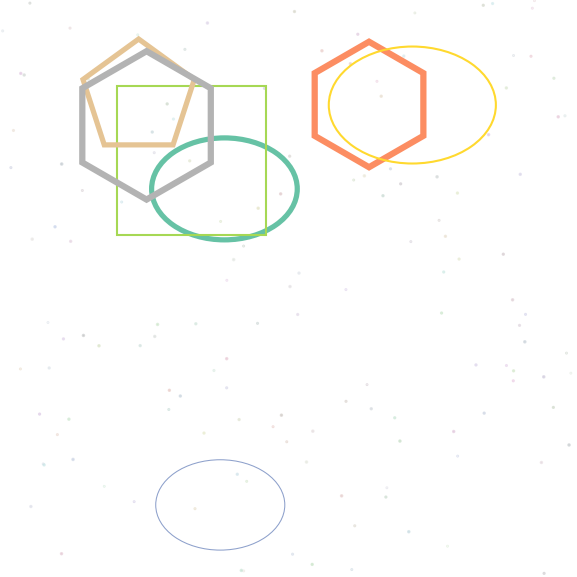[{"shape": "oval", "thickness": 2.5, "radius": 0.63, "center": [0.389, 0.672]}, {"shape": "hexagon", "thickness": 3, "radius": 0.54, "center": [0.639, 0.818]}, {"shape": "oval", "thickness": 0.5, "radius": 0.56, "center": [0.381, 0.125]}, {"shape": "square", "thickness": 1, "radius": 0.64, "center": [0.332, 0.721]}, {"shape": "oval", "thickness": 1, "radius": 0.72, "center": [0.714, 0.817]}, {"shape": "pentagon", "thickness": 2.5, "radius": 0.51, "center": [0.24, 0.83]}, {"shape": "hexagon", "thickness": 3, "radius": 0.64, "center": [0.254, 0.782]}]